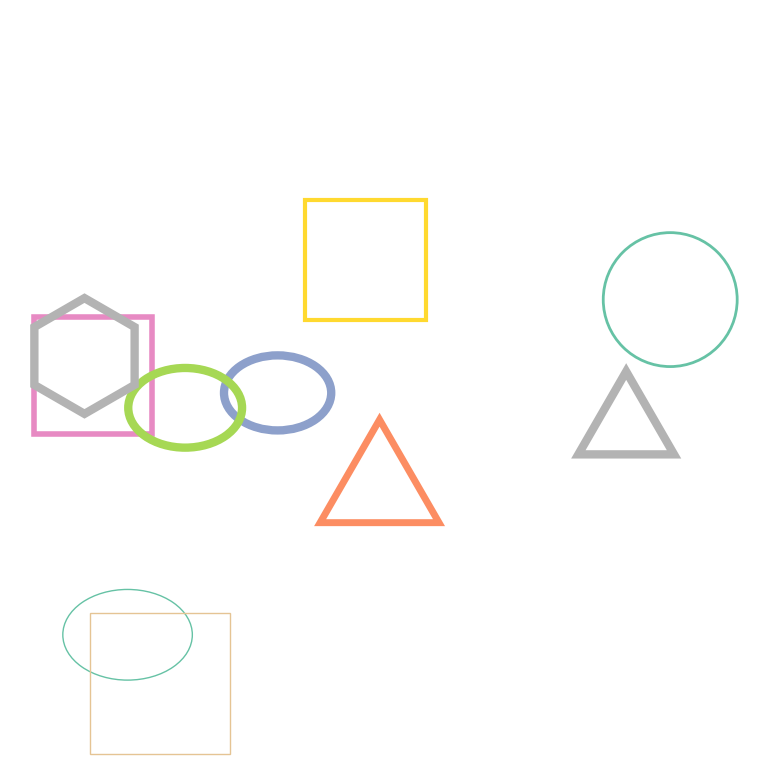[{"shape": "circle", "thickness": 1, "radius": 0.43, "center": [0.87, 0.611]}, {"shape": "oval", "thickness": 0.5, "radius": 0.42, "center": [0.166, 0.176]}, {"shape": "triangle", "thickness": 2.5, "radius": 0.45, "center": [0.493, 0.366]}, {"shape": "oval", "thickness": 3, "radius": 0.35, "center": [0.361, 0.49]}, {"shape": "square", "thickness": 2, "radius": 0.38, "center": [0.121, 0.513]}, {"shape": "oval", "thickness": 3, "radius": 0.37, "center": [0.24, 0.47]}, {"shape": "square", "thickness": 1.5, "radius": 0.39, "center": [0.475, 0.662]}, {"shape": "square", "thickness": 0.5, "radius": 0.46, "center": [0.208, 0.113]}, {"shape": "hexagon", "thickness": 3, "radius": 0.38, "center": [0.11, 0.538]}, {"shape": "triangle", "thickness": 3, "radius": 0.36, "center": [0.813, 0.446]}]